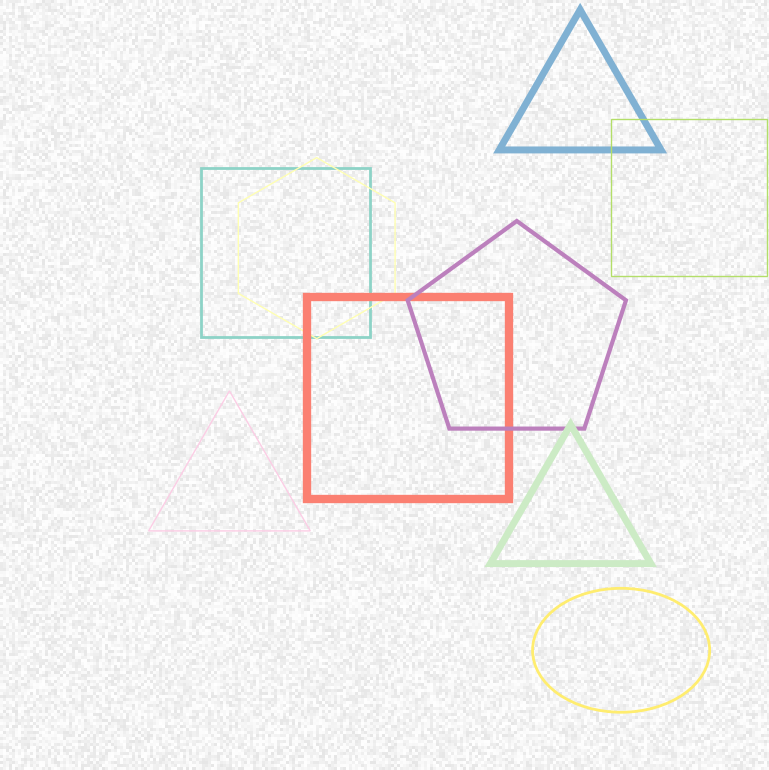[{"shape": "square", "thickness": 1, "radius": 0.55, "center": [0.371, 0.672]}, {"shape": "hexagon", "thickness": 0.5, "radius": 0.59, "center": [0.411, 0.678]}, {"shape": "square", "thickness": 3, "radius": 0.66, "center": [0.53, 0.483]}, {"shape": "triangle", "thickness": 2.5, "radius": 0.61, "center": [0.753, 0.866]}, {"shape": "square", "thickness": 0.5, "radius": 0.51, "center": [0.894, 0.744]}, {"shape": "triangle", "thickness": 0.5, "radius": 0.61, "center": [0.298, 0.371]}, {"shape": "pentagon", "thickness": 1.5, "radius": 0.75, "center": [0.671, 0.564]}, {"shape": "triangle", "thickness": 2.5, "radius": 0.6, "center": [0.741, 0.328]}, {"shape": "oval", "thickness": 1, "radius": 0.57, "center": [0.807, 0.155]}]